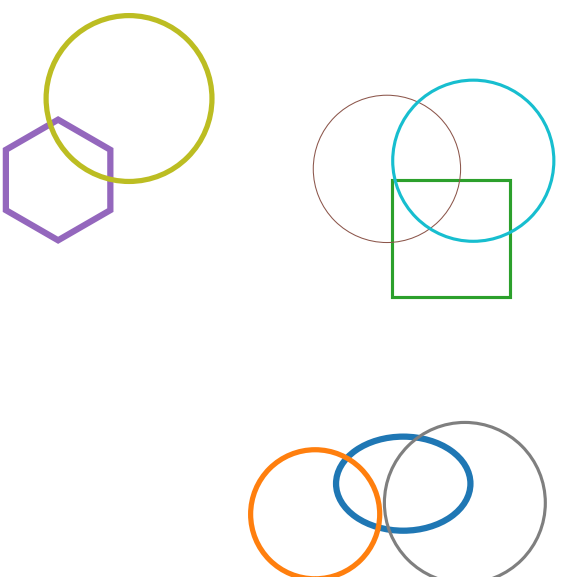[{"shape": "oval", "thickness": 3, "radius": 0.58, "center": [0.698, 0.162]}, {"shape": "circle", "thickness": 2.5, "radius": 0.56, "center": [0.546, 0.109]}, {"shape": "square", "thickness": 1.5, "radius": 0.51, "center": [0.781, 0.586]}, {"shape": "hexagon", "thickness": 3, "radius": 0.52, "center": [0.101, 0.687]}, {"shape": "circle", "thickness": 0.5, "radius": 0.64, "center": [0.67, 0.707]}, {"shape": "circle", "thickness": 1.5, "radius": 0.7, "center": [0.805, 0.128]}, {"shape": "circle", "thickness": 2.5, "radius": 0.72, "center": [0.223, 0.829]}, {"shape": "circle", "thickness": 1.5, "radius": 0.7, "center": [0.82, 0.721]}]